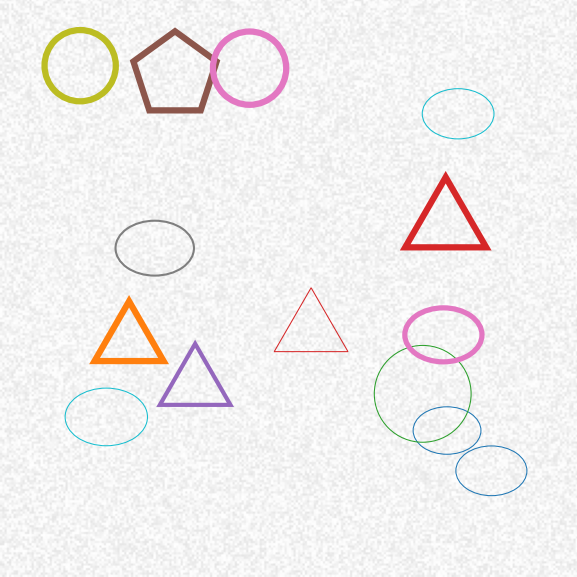[{"shape": "oval", "thickness": 0.5, "radius": 0.29, "center": [0.774, 0.254]}, {"shape": "oval", "thickness": 0.5, "radius": 0.31, "center": [0.851, 0.184]}, {"shape": "triangle", "thickness": 3, "radius": 0.35, "center": [0.224, 0.408]}, {"shape": "circle", "thickness": 0.5, "radius": 0.42, "center": [0.732, 0.317]}, {"shape": "triangle", "thickness": 3, "radius": 0.4, "center": [0.772, 0.611]}, {"shape": "triangle", "thickness": 0.5, "radius": 0.37, "center": [0.539, 0.427]}, {"shape": "triangle", "thickness": 2, "radius": 0.35, "center": [0.338, 0.333]}, {"shape": "pentagon", "thickness": 3, "radius": 0.38, "center": [0.303, 0.869]}, {"shape": "oval", "thickness": 2.5, "radius": 0.33, "center": [0.768, 0.419]}, {"shape": "circle", "thickness": 3, "radius": 0.32, "center": [0.432, 0.881]}, {"shape": "oval", "thickness": 1, "radius": 0.34, "center": [0.268, 0.569]}, {"shape": "circle", "thickness": 3, "radius": 0.31, "center": [0.139, 0.885]}, {"shape": "oval", "thickness": 0.5, "radius": 0.31, "center": [0.793, 0.802]}, {"shape": "oval", "thickness": 0.5, "radius": 0.36, "center": [0.184, 0.277]}]